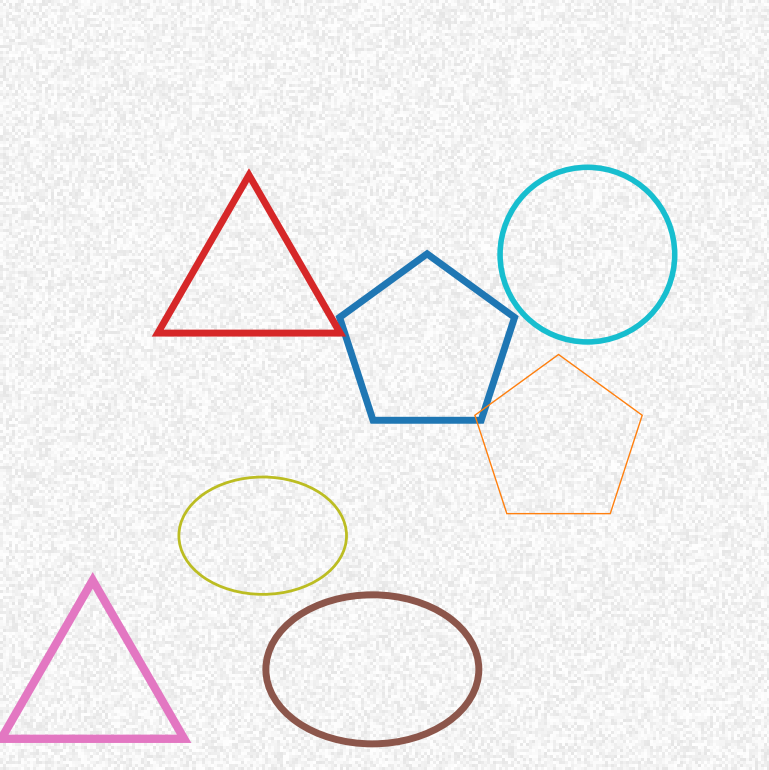[{"shape": "pentagon", "thickness": 2.5, "radius": 0.6, "center": [0.555, 0.551]}, {"shape": "pentagon", "thickness": 0.5, "radius": 0.57, "center": [0.725, 0.425]}, {"shape": "triangle", "thickness": 2.5, "radius": 0.68, "center": [0.323, 0.636]}, {"shape": "oval", "thickness": 2.5, "radius": 0.69, "center": [0.484, 0.131]}, {"shape": "triangle", "thickness": 3, "radius": 0.69, "center": [0.12, 0.109]}, {"shape": "oval", "thickness": 1, "radius": 0.54, "center": [0.341, 0.304]}, {"shape": "circle", "thickness": 2, "radius": 0.57, "center": [0.763, 0.669]}]